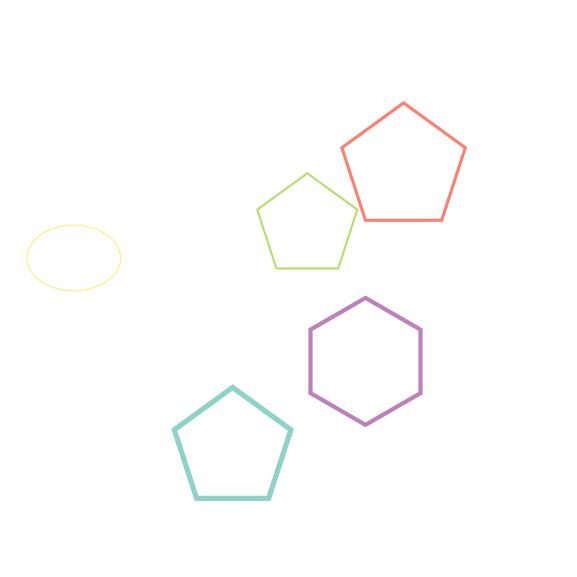[{"shape": "pentagon", "thickness": 2.5, "radius": 0.53, "center": [0.403, 0.222]}, {"shape": "pentagon", "thickness": 1.5, "radius": 0.56, "center": [0.699, 0.709]}, {"shape": "pentagon", "thickness": 1, "radius": 0.46, "center": [0.532, 0.608]}, {"shape": "hexagon", "thickness": 2, "radius": 0.55, "center": [0.633, 0.373]}, {"shape": "oval", "thickness": 0.5, "radius": 0.41, "center": [0.128, 0.552]}]